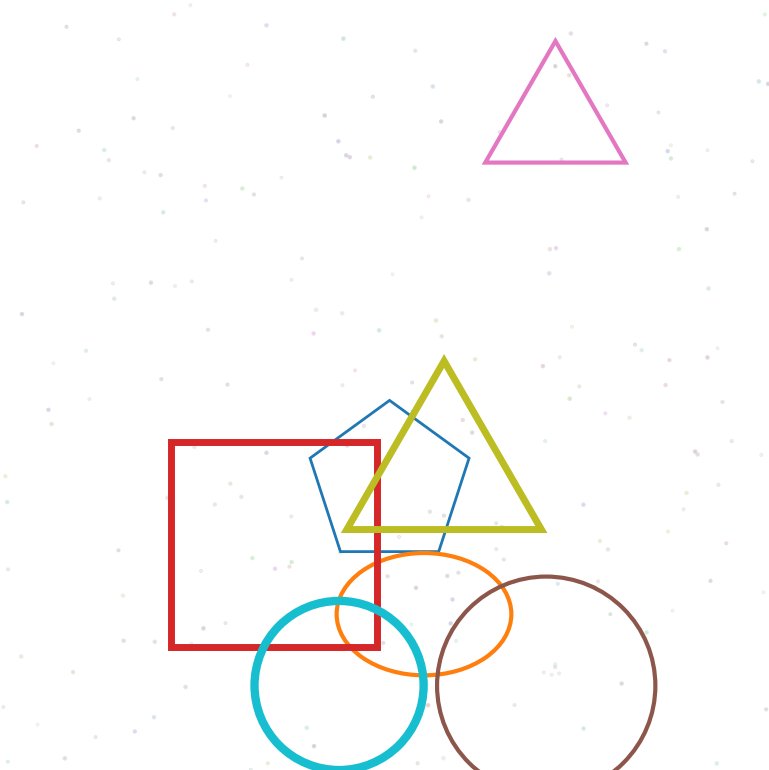[{"shape": "pentagon", "thickness": 1, "radius": 0.54, "center": [0.506, 0.371]}, {"shape": "oval", "thickness": 1.5, "radius": 0.57, "center": [0.551, 0.202]}, {"shape": "square", "thickness": 2.5, "radius": 0.67, "center": [0.356, 0.293]}, {"shape": "circle", "thickness": 1.5, "radius": 0.71, "center": [0.709, 0.109]}, {"shape": "triangle", "thickness": 1.5, "radius": 0.53, "center": [0.721, 0.841]}, {"shape": "triangle", "thickness": 2.5, "radius": 0.73, "center": [0.577, 0.385]}, {"shape": "circle", "thickness": 3, "radius": 0.55, "center": [0.44, 0.11]}]